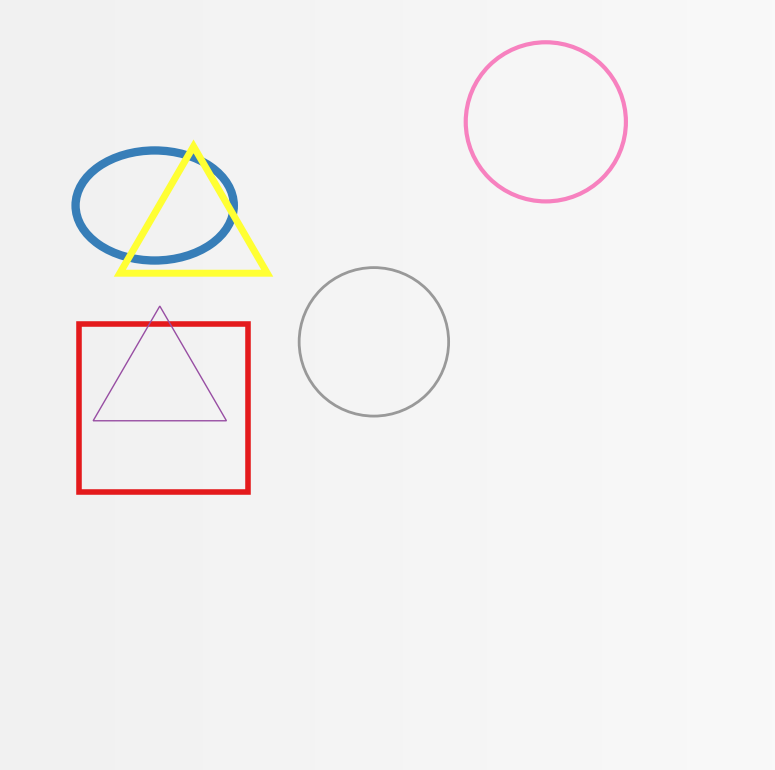[{"shape": "square", "thickness": 2, "radius": 0.55, "center": [0.211, 0.47]}, {"shape": "oval", "thickness": 3, "radius": 0.51, "center": [0.2, 0.733]}, {"shape": "triangle", "thickness": 0.5, "radius": 0.5, "center": [0.206, 0.503]}, {"shape": "triangle", "thickness": 2.5, "radius": 0.55, "center": [0.25, 0.7]}, {"shape": "circle", "thickness": 1.5, "radius": 0.52, "center": [0.704, 0.842]}, {"shape": "circle", "thickness": 1, "radius": 0.48, "center": [0.482, 0.556]}]